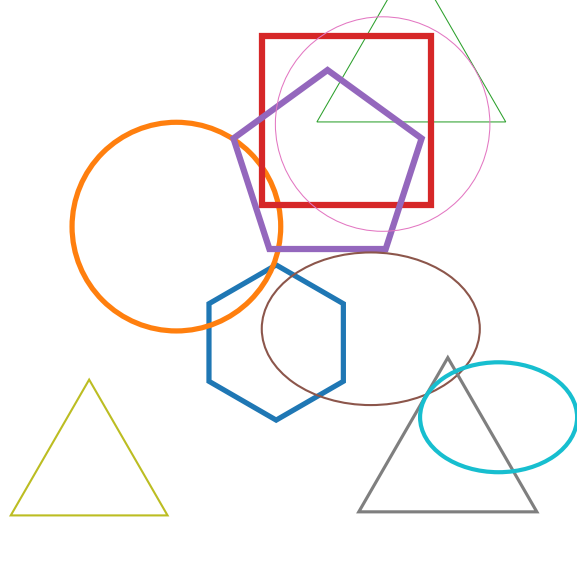[{"shape": "hexagon", "thickness": 2.5, "radius": 0.67, "center": [0.478, 0.406]}, {"shape": "circle", "thickness": 2.5, "radius": 0.9, "center": [0.305, 0.607]}, {"shape": "triangle", "thickness": 0.5, "radius": 0.94, "center": [0.712, 0.882]}, {"shape": "square", "thickness": 3, "radius": 0.73, "center": [0.6, 0.79]}, {"shape": "pentagon", "thickness": 3, "radius": 0.86, "center": [0.567, 0.707]}, {"shape": "oval", "thickness": 1, "radius": 0.94, "center": [0.642, 0.43]}, {"shape": "circle", "thickness": 0.5, "radius": 0.93, "center": [0.663, 0.784]}, {"shape": "triangle", "thickness": 1.5, "radius": 0.89, "center": [0.775, 0.202]}, {"shape": "triangle", "thickness": 1, "radius": 0.78, "center": [0.154, 0.185]}, {"shape": "oval", "thickness": 2, "radius": 0.68, "center": [0.863, 0.277]}]